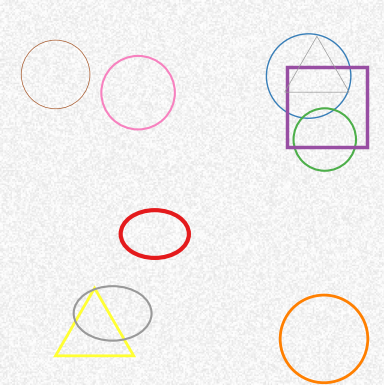[{"shape": "oval", "thickness": 3, "radius": 0.44, "center": [0.402, 0.392]}, {"shape": "circle", "thickness": 1, "radius": 0.55, "center": [0.802, 0.802]}, {"shape": "circle", "thickness": 1.5, "radius": 0.41, "center": [0.844, 0.638]}, {"shape": "square", "thickness": 2.5, "radius": 0.52, "center": [0.849, 0.721]}, {"shape": "circle", "thickness": 2, "radius": 0.57, "center": [0.842, 0.12]}, {"shape": "triangle", "thickness": 2, "radius": 0.59, "center": [0.246, 0.134]}, {"shape": "circle", "thickness": 0.5, "radius": 0.45, "center": [0.144, 0.807]}, {"shape": "circle", "thickness": 1.5, "radius": 0.48, "center": [0.359, 0.759]}, {"shape": "oval", "thickness": 1.5, "radius": 0.51, "center": [0.293, 0.186]}, {"shape": "triangle", "thickness": 0.5, "radius": 0.48, "center": [0.823, 0.809]}]